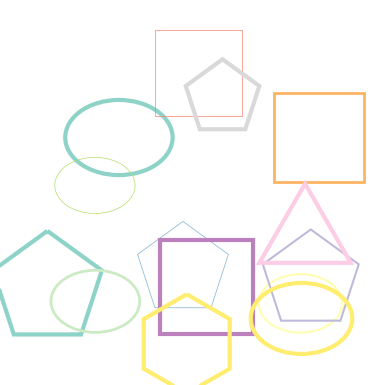[{"shape": "oval", "thickness": 3, "radius": 0.7, "center": [0.309, 0.643]}, {"shape": "pentagon", "thickness": 3, "radius": 0.74, "center": [0.123, 0.252]}, {"shape": "oval", "thickness": 1.5, "radius": 0.54, "center": [0.78, 0.212]}, {"shape": "pentagon", "thickness": 1.5, "radius": 0.65, "center": [0.807, 0.273]}, {"shape": "square", "thickness": 0.5, "radius": 0.56, "center": [0.516, 0.811]}, {"shape": "pentagon", "thickness": 0.5, "radius": 0.62, "center": [0.475, 0.301]}, {"shape": "square", "thickness": 2, "radius": 0.58, "center": [0.829, 0.642]}, {"shape": "oval", "thickness": 0.5, "radius": 0.52, "center": [0.247, 0.518]}, {"shape": "triangle", "thickness": 3, "radius": 0.68, "center": [0.792, 0.386]}, {"shape": "pentagon", "thickness": 3, "radius": 0.5, "center": [0.578, 0.746]}, {"shape": "square", "thickness": 3, "radius": 0.6, "center": [0.536, 0.255]}, {"shape": "oval", "thickness": 2, "radius": 0.58, "center": [0.248, 0.217]}, {"shape": "hexagon", "thickness": 3, "radius": 0.64, "center": [0.485, 0.107]}, {"shape": "oval", "thickness": 3, "radius": 0.66, "center": [0.783, 0.173]}]